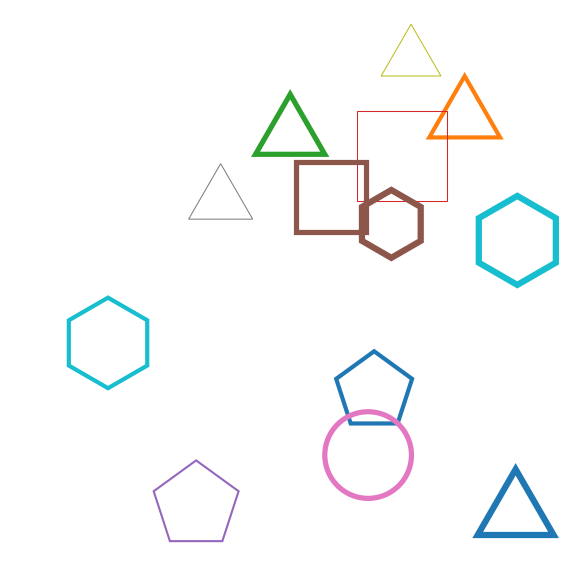[{"shape": "pentagon", "thickness": 2, "radius": 0.35, "center": [0.648, 0.322]}, {"shape": "triangle", "thickness": 3, "radius": 0.38, "center": [0.893, 0.111]}, {"shape": "triangle", "thickness": 2, "radius": 0.35, "center": [0.805, 0.797]}, {"shape": "triangle", "thickness": 2.5, "radius": 0.35, "center": [0.502, 0.767]}, {"shape": "square", "thickness": 0.5, "radius": 0.39, "center": [0.696, 0.729]}, {"shape": "pentagon", "thickness": 1, "radius": 0.39, "center": [0.34, 0.125]}, {"shape": "hexagon", "thickness": 3, "radius": 0.29, "center": [0.678, 0.611]}, {"shape": "square", "thickness": 2.5, "radius": 0.3, "center": [0.573, 0.658]}, {"shape": "circle", "thickness": 2.5, "radius": 0.38, "center": [0.637, 0.211]}, {"shape": "triangle", "thickness": 0.5, "radius": 0.32, "center": [0.382, 0.652]}, {"shape": "triangle", "thickness": 0.5, "radius": 0.3, "center": [0.712, 0.897]}, {"shape": "hexagon", "thickness": 2, "radius": 0.39, "center": [0.187, 0.405]}, {"shape": "hexagon", "thickness": 3, "radius": 0.39, "center": [0.896, 0.583]}]